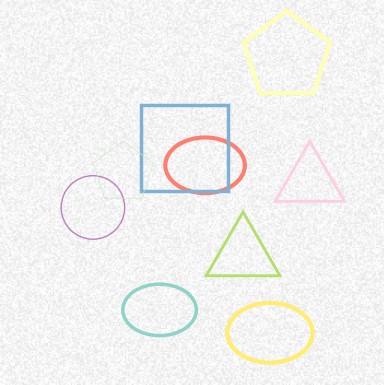[{"shape": "oval", "thickness": 2.5, "radius": 0.48, "center": [0.414, 0.195]}, {"shape": "pentagon", "thickness": 3, "radius": 0.59, "center": [0.745, 0.854]}, {"shape": "oval", "thickness": 3, "radius": 0.52, "center": [0.533, 0.571]}, {"shape": "square", "thickness": 2.5, "radius": 0.56, "center": [0.479, 0.616]}, {"shape": "triangle", "thickness": 2, "radius": 0.55, "center": [0.631, 0.339]}, {"shape": "triangle", "thickness": 2, "radius": 0.52, "center": [0.805, 0.529]}, {"shape": "circle", "thickness": 1, "radius": 0.41, "center": [0.241, 0.461]}, {"shape": "pentagon", "thickness": 0.5, "radius": 0.41, "center": [0.32, 0.551]}, {"shape": "oval", "thickness": 3, "radius": 0.55, "center": [0.701, 0.136]}]